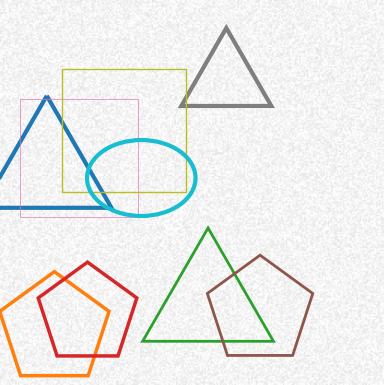[{"shape": "triangle", "thickness": 3, "radius": 0.97, "center": [0.122, 0.557]}, {"shape": "pentagon", "thickness": 2.5, "radius": 0.75, "center": [0.141, 0.145]}, {"shape": "triangle", "thickness": 2, "radius": 0.98, "center": [0.54, 0.212]}, {"shape": "pentagon", "thickness": 2.5, "radius": 0.67, "center": [0.227, 0.184]}, {"shape": "pentagon", "thickness": 2, "radius": 0.72, "center": [0.675, 0.193]}, {"shape": "square", "thickness": 0.5, "radius": 0.77, "center": [0.205, 0.59]}, {"shape": "triangle", "thickness": 3, "radius": 0.67, "center": [0.588, 0.792]}, {"shape": "square", "thickness": 1, "radius": 0.8, "center": [0.322, 0.662]}, {"shape": "oval", "thickness": 3, "radius": 0.7, "center": [0.367, 0.538]}]